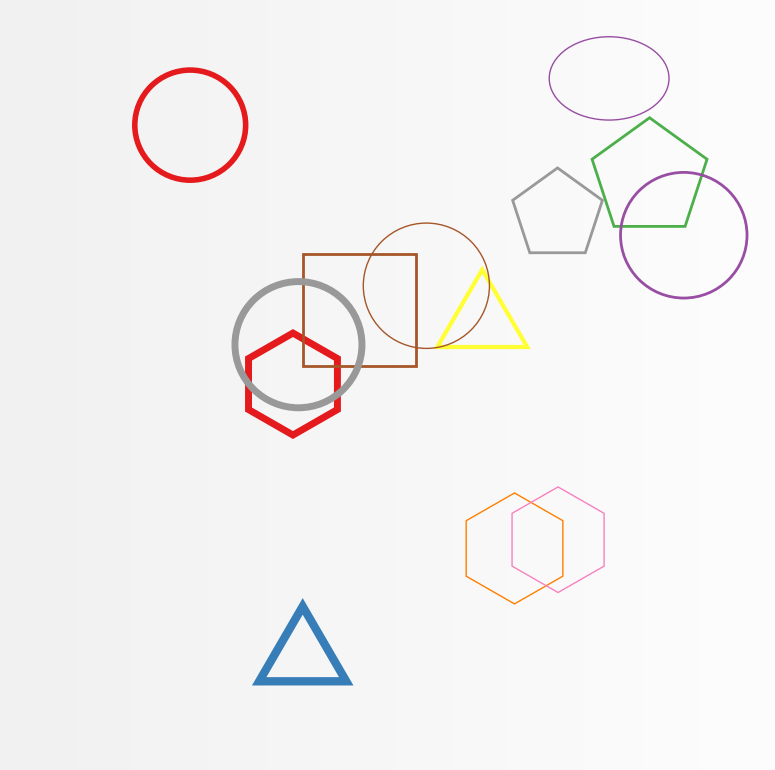[{"shape": "hexagon", "thickness": 2.5, "radius": 0.33, "center": [0.378, 0.501]}, {"shape": "circle", "thickness": 2, "radius": 0.36, "center": [0.245, 0.837]}, {"shape": "triangle", "thickness": 3, "radius": 0.32, "center": [0.391, 0.148]}, {"shape": "pentagon", "thickness": 1, "radius": 0.39, "center": [0.838, 0.769]}, {"shape": "oval", "thickness": 0.5, "radius": 0.39, "center": [0.786, 0.898]}, {"shape": "circle", "thickness": 1, "radius": 0.41, "center": [0.882, 0.695]}, {"shape": "hexagon", "thickness": 0.5, "radius": 0.36, "center": [0.664, 0.288]}, {"shape": "triangle", "thickness": 1.5, "radius": 0.33, "center": [0.622, 0.583]}, {"shape": "square", "thickness": 1, "radius": 0.36, "center": [0.464, 0.597]}, {"shape": "circle", "thickness": 0.5, "radius": 0.41, "center": [0.55, 0.629]}, {"shape": "hexagon", "thickness": 0.5, "radius": 0.34, "center": [0.72, 0.299]}, {"shape": "pentagon", "thickness": 1, "radius": 0.3, "center": [0.719, 0.721]}, {"shape": "circle", "thickness": 2.5, "radius": 0.41, "center": [0.385, 0.552]}]